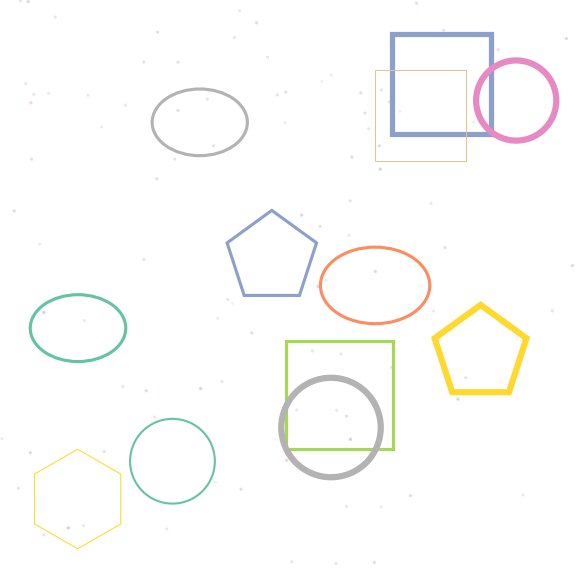[{"shape": "circle", "thickness": 1, "radius": 0.37, "center": [0.299, 0.2]}, {"shape": "oval", "thickness": 1.5, "radius": 0.41, "center": [0.135, 0.431]}, {"shape": "oval", "thickness": 1.5, "radius": 0.47, "center": [0.65, 0.505]}, {"shape": "pentagon", "thickness": 1.5, "radius": 0.41, "center": [0.471, 0.553]}, {"shape": "square", "thickness": 2.5, "radius": 0.43, "center": [0.764, 0.854]}, {"shape": "circle", "thickness": 3, "radius": 0.35, "center": [0.894, 0.825]}, {"shape": "square", "thickness": 1.5, "radius": 0.46, "center": [0.588, 0.315]}, {"shape": "pentagon", "thickness": 3, "radius": 0.42, "center": [0.832, 0.388]}, {"shape": "hexagon", "thickness": 0.5, "radius": 0.43, "center": [0.134, 0.135]}, {"shape": "square", "thickness": 0.5, "radius": 0.39, "center": [0.728, 0.799]}, {"shape": "oval", "thickness": 1.5, "radius": 0.41, "center": [0.346, 0.787]}, {"shape": "circle", "thickness": 3, "radius": 0.43, "center": [0.573, 0.259]}]